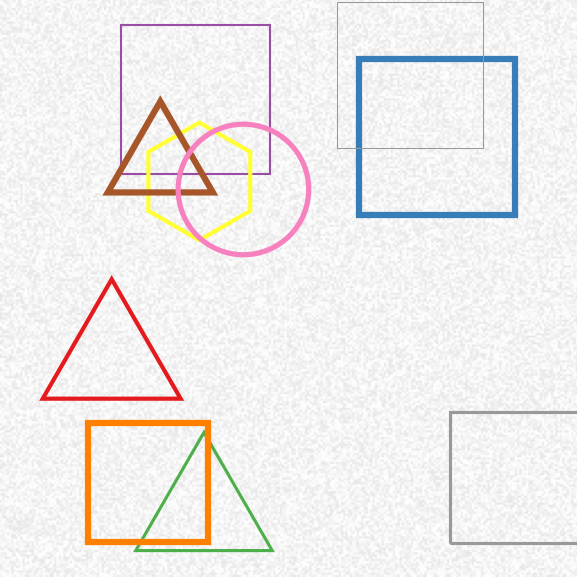[{"shape": "triangle", "thickness": 2, "radius": 0.69, "center": [0.193, 0.378]}, {"shape": "square", "thickness": 3, "radius": 0.67, "center": [0.757, 0.763]}, {"shape": "triangle", "thickness": 1.5, "radius": 0.68, "center": [0.353, 0.114]}, {"shape": "square", "thickness": 1, "radius": 0.64, "center": [0.339, 0.827]}, {"shape": "square", "thickness": 3, "radius": 0.52, "center": [0.256, 0.164]}, {"shape": "hexagon", "thickness": 2, "radius": 0.51, "center": [0.345, 0.685]}, {"shape": "triangle", "thickness": 3, "radius": 0.53, "center": [0.278, 0.718]}, {"shape": "circle", "thickness": 2.5, "radius": 0.57, "center": [0.422, 0.671]}, {"shape": "square", "thickness": 0.5, "radius": 0.63, "center": [0.71, 0.87]}, {"shape": "square", "thickness": 1.5, "radius": 0.57, "center": [0.892, 0.172]}]